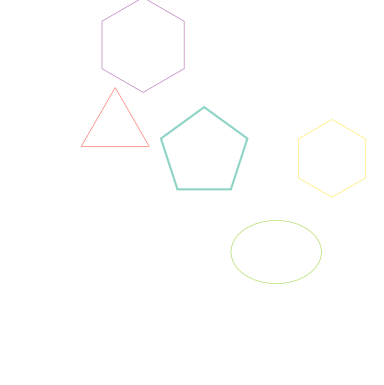[{"shape": "pentagon", "thickness": 1.5, "radius": 0.59, "center": [0.53, 0.604]}, {"shape": "triangle", "thickness": 0.5, "radius": 0.51, "center": [0.299, 0.671]}, {"shape": "oval", "thickness": 0.5, "radius": 0.59, "center": [0.717, 0.345]}, {"shape": "hexagon", "thickness": 0.5, "radius": 0.62, "center": [0.372, 0.883]}, {"shape": "hexagon", "thickness": 0.5, "radius": 0.51, "center": [0.862, 0.589]}]